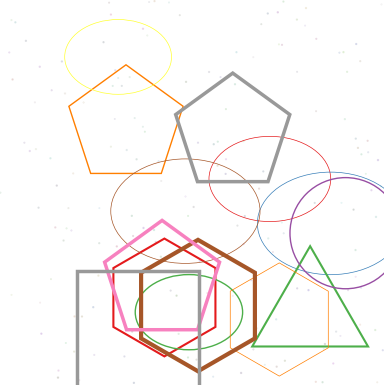[{"shape": "oval", "thickness": 0.5, "radius": 0.79, "center": [0.701, 0.535]}, {"shape": "hexagon", "thickness": 1.5, "radius": 0.77, "center": [0.427, 0.227]}, {"shape": "oval", "thickness": 0.5, "radius": 0.95, "center": [0.859, 0.42]}, {"shape": "triangle", "thickness": 1.5, "radius": 0.87, "center": [0.806, 0.187]}, {"shape": "oval", "thickness": 1, "radius": 0.7, "center": [0.491, 0.189]}, {"shape": "circle", "thickness": 1, "radius": 0.72, "center": [0.898, 0.394]}, {"shape": "pentagon", "thickness": 1, "radius": 0.78, "center": [0.327, 0.676]}, {"shape": "hexagon", "thickness": 0.5, "radius": 0.74, "center": [0.725, 0.17]}, {"shape": "oval", "thickness": 0.5, "radius": 0.69, "center": [0.307, 0.852]}, {"shape": "oval", "thickness": 0.5, "radius": 0.97, "center": [0.482, 0.452]}, {"shape": "hexagon", "thickness": 3, "radius": 0.85, "center": [0.514, 0.206]}, {"shape": "pentagon", "thickness": 2.5, "radius": 0.78, "center": [0.421, 0.271]}, {"shape": "pentagon", "thickness": 2.5, "radius": 0.78, "center": [0.605, 0.654]}, {"shape": "square", "thickness": 2.5, "radius": 0.79, "center": [0.359, 0.138]}]